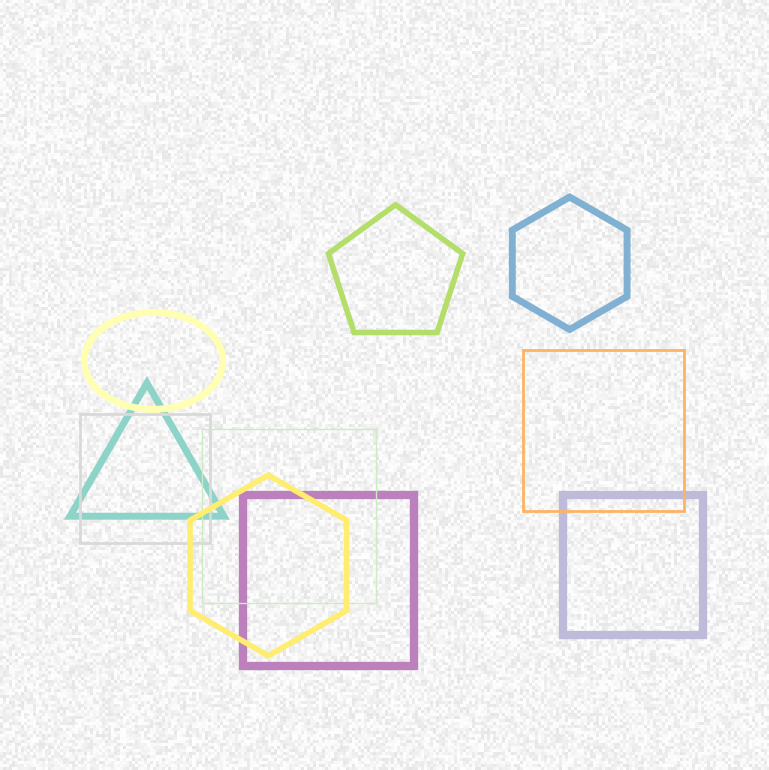[{"shape": "triangle", "thickness": 2.5, "radius": 0.58, "center": [0.191, 0.387]}, {"shape": "oval", "thickness": 2.5, "radius": 0.45, "center": [0.199, 0.531]}, {"shape": "square", "thickness": 3, "radius": 0.45, "center": [0.822, 0.266]}, {"shape": "hexagon", "thickness": 2.5, "radius": 0.43, "center": [0.74, 0.658]}, {"shape": "square", "thickness": 1, "radius": 0.52, "center": [0.784, 0.441]}, {"shape": "pentagon", "thickness": 2, "radius": 0.46, "center": [0.514, 0.642]}, {"shape": "square", "thickness": 1, "radius": 0.42, "center": [0.189, 0.378]}, {"shape": "square", "thickness": 3, "radius": 0.56, "center": [0.427, 0.246]}, {"shape": "square", "thickness": 0.5, "radius": 0.56, "center": [0.375, 0.33]}, {"shape": "hexagon", "thickness": 2, "radius": 0.59, "center": [0.348, 0.266]}]